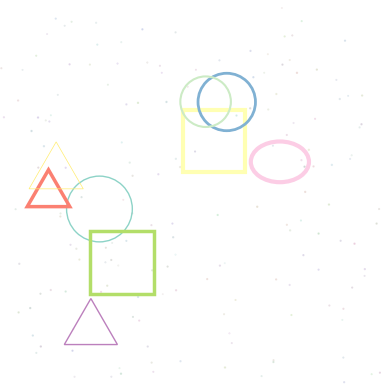[{"shape": "circle", "thickness": 1, "radius": 0.43, "center": [0.258, 0.457]}, {"shape": "square", "thickness": 3, "radius": 0.4, "center": [0.556, 0.635]}, {"shape": "triangle", "thickness": 2.5, "radius": 0.32, "center": [0.126, 0.495]}, {"shape": "circle", "thickness": 2, "radius": 0.37, "center": [0.589, 0.735]}, {"shape": "square", "thickness": 2.5, "radius": 0.41, "center": [0.317, 0.317]}, {"shape": "oval", "thickness": 3, "radius": 0.38, "center": [0.727, 0.58]}, {"shape": "triangle", "thickness": 1, "radius": 0.4, "center": [0.236, 0.145]}, {"shape": "circle", "thickness": 1.5, "radius": 0.33, "center": [0.534, 0.736]}, {"shape": "triangle", "thickness": 0.5, "radius": 0.41, "center": [0.146, 0.55]}]